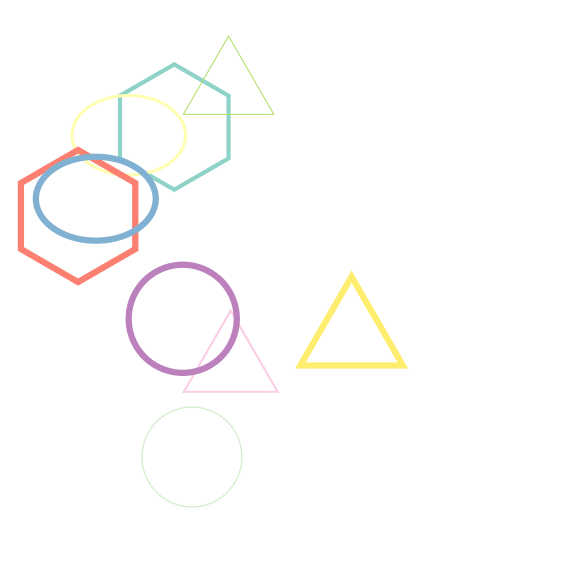[{"shape": "hexagon", "thickness": 2, "radius": 0.54, "center": [0.302, 0.779]}, {"shape": "oval", "thickness": 1.5, "radius": 0.49, "center": [0.223, 0.765]}, {"shape": "hexagon", "thickness": 3, "radius": 0.57, "center": [0.135, 0.625]}, {"shape": "oval", "thickness": 3, "radius": 0.52, "center": [0.166, 0.655]}, {"shape": "triangle", "thickness": 0.5, "radius": 0.45, "center": [0.396, 0.846]}, {"shape": "triangle", "thickness": 1, "radius": 0.47, "center": [0.4, 0.368]}, {"shape": "circle", "thickness": 3, "radius": 0.47, "center": [0.316, 0.447]}, {"shape": "circle", "thickness": 0.5, "radius": 0.43, "center": [0.332, 0.208]}, {"shape": "triangle", "thickness": 3, "radius": 0.51, "center": [0.609, 0.418]}]